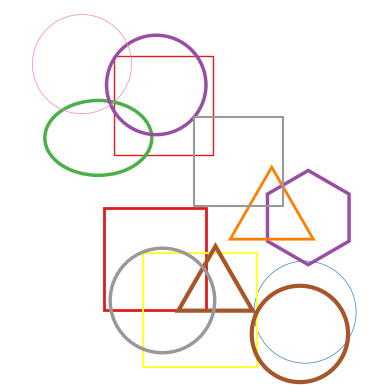[{"shape": "square", "thickness": 1, "radius": 0.64, "center": [0.425, 0.726]}, {"shape": "square", "thickness": 2, "radius": 0.66, "center": [0.403, 0.327]}, {"shape": "circle", "thickness": 0.5, "radius": 0.66, "center": [0.792, 0.189]}, {"shape": "oval", "thickness": 2.5, "radius": 0.69, "center": [0.255, 0.642]}, {"shape": "circle", "thickness": 2.5, "radius": 0.65, "center": [0.406, 0.779]}, {"shape": "hexagon", "thickness": 2.5, "radius": 0.61, "center": [0.801, 0.435]}, {"shape": "triangle", "thickness": 2, "radius": 0.62, "center": [0.706, 0.441]}, {"shape": "square", "thickness": 1.5, "radius": 0.74, "center": [0.519, 0.195]}, {"shape": "circle", "thickness": 3, "radius": 0.63, "center": [0.779, 0.133]}, {"shape": "triangle", "thickness": 3, "radius": 0.56, "center": [0.56, 0.249]}, {"shape": "circle", "thickness": 0.5, "radius": 0.64, "center": [0.213, 0.833]}, {"shape": "circle", "thickness": 2.5, "radius": 0.68, "center": [0.422, 0.22]}, {"shape": "square", "thickness": 1.5, "radius": 0.58, "center": [0.621, 0.581]}]